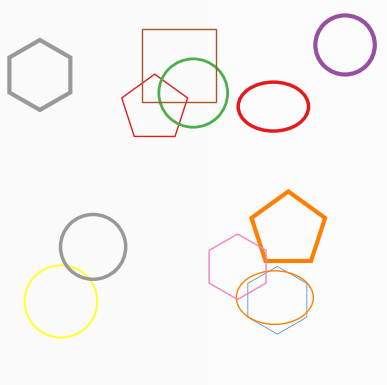[{"shape": "oval", "thickness": 2.5, "radius": 0.45, "center": [0.705, 0.723]}, {"shape": "pentagon", "thickness": 1, "radius": 0.45, "center": [0.399, 0.718]}, {"shape": "hexagon", "thickness": 0.5, "radius": 0.44, "center": [0.716, 0.22]}, {"shape": "circle", "thickness": 2, "radius": 0.44, "center": [0.499, 0.758]}, {"shape": "circle", "thickness": 3, "radius": 0.38, "center": [0.891, 0.883]}, {"shape": "pentagon", "thickness": 3, "radius": 0.5, "center": [0.744, 0.403]}, {"shape": "oval", "thickness": 1, "radius": 0.5, "center": [0.709, 0.227]}, {"shape": "circle", "thickness": 1.5, "radius": 0.47, "center": [0.157, 0.217]}, {"shape": "square", "thickness": 1, "radius": 0.48, "center": [0.461, 0.83]}, {"shape": "hexagon", "thickness": 1, "radius": 0.42, "center": [0.613, 0.307]}, {"shape": "hexagon", "thickness": 3, "radius": 0.45, "center": [0.103, 0.805]}, {"shape": "circle", "thickness": 2.5, "radius": 0.42, "center": [0.24, 0.359]}]